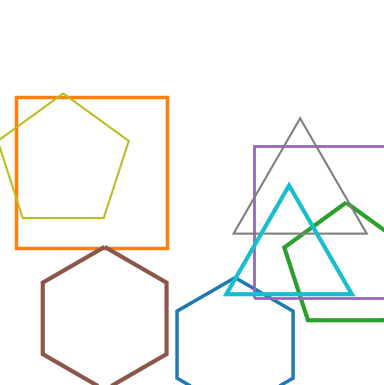[{"shape": "hexagon", "thickness": 2.5, "radius": 0.87, "center": [0.611, 0.105]}, {"shape": "square", "thickness": 2.5, "radius": 0.98, "center": [0.238, 0.552]}, {"shape": "pentagon", "thickness": 3, "radius": 0.85, "center": [0.899, 0.305]}, {"shape": "square", "thickness": 2, "radius": 0.98, "center": [0.856, 0.423]}, {"shape": "hexagon", "thickness": 3, "radius": 0.93, "center": [0.272, 0.173]}, {"shape": "triangle", "thickness": 1.5, "radius": 1.0, "center": [0.78, 0.493]}, {"shape": "pentagon", "thickness": 1.5, "radius": 0.89, "center": [0.164, 0.579]}, {"shape": "triangle", "thickness": 3, "radius": 0.94, "center": [0.751, 0.33]}]